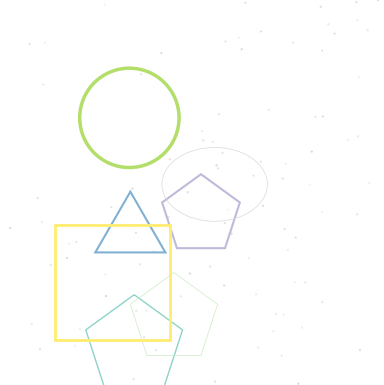[{"shape": "pentagon", "thickness": 1, "radius": 0.66, "center": [0.348, 0.102]}, {"shape": "pentagon", "thickness": 1.5, "radius": 0.53, "center": [0.522, 0.441]}, {"shape": "triangle", "thickness": 1.5, "radius": 0.53, "center": [0.339, 0.397]}, {"shape": "circle", "thickness": 2.5, "radius": 0.65, "center": [0.336, 0.694]}, {"shape": "oval", "thickness": 0.5, "radius": 0.69, "center": [0.558, 0.521]}, {"shape": "pentagon", "thickness": 0.5, "radius": 0.6, "center": [0.452, 0.173]}, {"shape": "square", "thickness": 2, "radius": 0.75, "center": [0.292, 0.267]}]